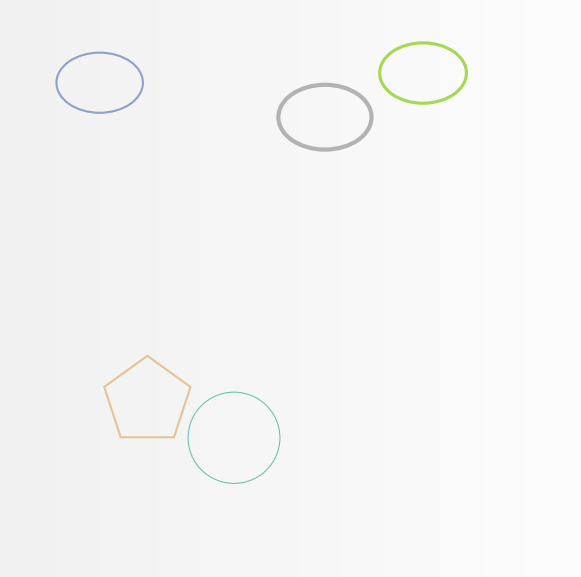[{"shape": "circle", "thickness": 0.5, "radius": 0.4, "center": [0.403, 0.241]}, {"shape": "oval", "thickness": 1, "radius": 0.37, "center": [0.171, 0.856]}, {"shape": "oval", "thickness": 1.5, "radius": 0.37, "center": [0.728, 0.873]}, {"shape": "pentagon", "thickness": 1, "radius": 0.39, "center": [0.253, 0.305]}, {"shape": "oval", "thickness": 2, "radius": 0.4, "center": [0.559, 0.796]}]